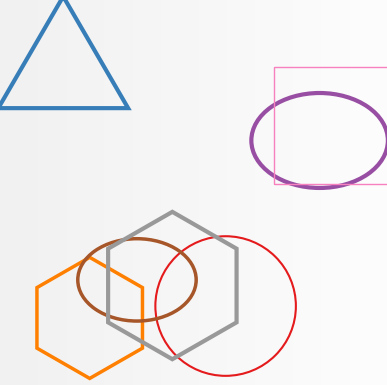[{"shape": "circle", "thickness": 1.5, "radius": 0.91, "center": [0.582, 0.205]}, {"shape": "triangle", "thickness": 3, "radius": 0.97, "center": [0.163, 0.816]}, {"shape": "oval", "thickness": 3, "radius": 0.88, "center": [0.825, 0.635]}, {"shape": "hexagon", "thickness": 2.5, "radius": 0.79, "center": [0.232, 0.174]}, {"shape": "oval", "thickness": 2.5, "radius": 0.76, "center": [0.353, 0.273]}, {"shape": "square", "thickness": 1, "radius": 0.76, "center": [0.86, 0.675]}, {"shape": "hexagon", "thickness": 3, "radius": 0.96, "center": [0.445, 0.258]}]